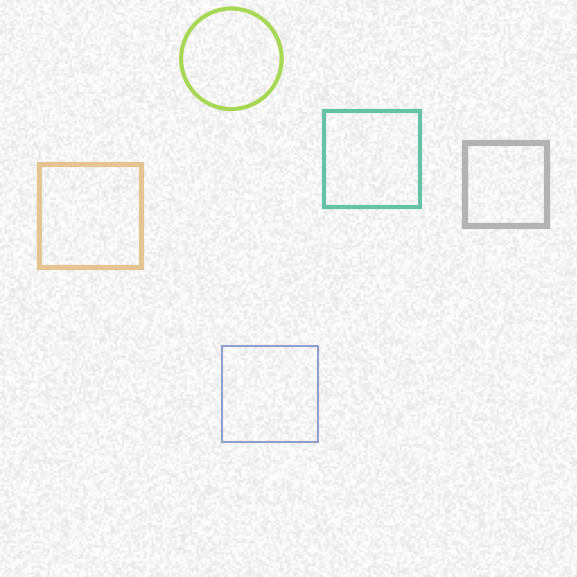[{"shape": "square", "thickness": 2, "radius": 0.42, "center": [0.644, 0.723]}, {"shape": "square", "thickness": 1, "radius": 0.41, "center": [0.467, 0.317]}, {"shape": "circle", "thickness": 2, "radius": 0.44, "center": [0.401, 0.897]}, {"shape": "square", "thickness": 2.5, "radius": 0.44, "center": [0.156, 0.626]}, {"shape": "square", "thickness": 3, "radius": 0.36, "center": [0.876, 0.679]}]